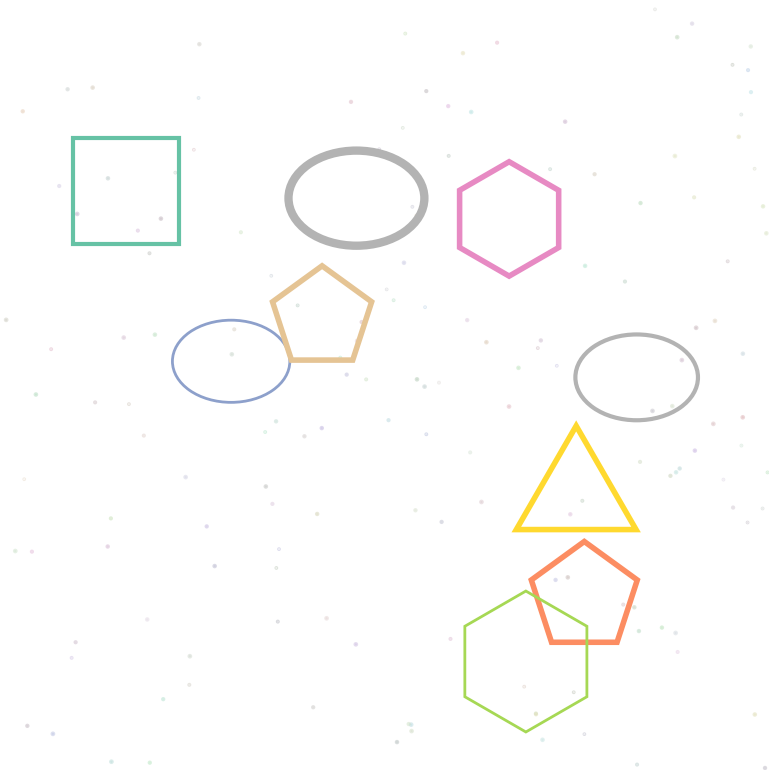[{"shape": "square", "thickness": 1.5, "radius": 0.34, "center": [0.163, 0.752]}, {"shape": "pentagon", "thickness": 2, "radius": 0.36, "center": [0.759, 0.224]}, {"shape": "oval", "thickness": 1, "radius": 0.38, "center": [0.3, 0.531]}, {"shape": "hexagon", "thickness": 2, "radius": 0.37, "center": [0.661, 0.716]}, {"shape": "hexagon", "thickness": 1, "radius": 0.46, "center": [0.683, 0.141]}, {"shape": "triangle", "thickness": 2, "radius": 0.45, "center": [0.748, 0.357]}, {"shape": "pentagon", "thickness": 2, "radius": 0.34, "center": [0.418, 0.587]}, {"shape": "oval", "thickness": 1.5, "radius": 0.4, "center": [0.827, 0.51]}, {"shape": "oval", "thickness": 3, "radius": 0.44, "center": [0.463, 0.743]}]